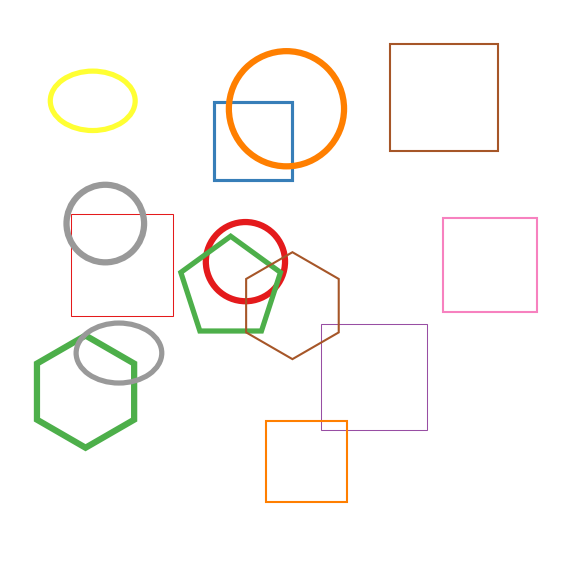[{"shape": "square", "thickness": 0.5, "radius": 0.44, "center": [0.212, 0.54]}, {"shape": "circle", "thickness": 3, "radius": 0.34, "center": [0.425, 0.546]}, {"shape": "square", "thickness": 1.5, "radius": 0.34, "center": [0.437, 0.755]}, {"shape": "pentagon", "thickness": 2.5, "radius": 0.45, "center": [0.399, 0.499]}, {"shape": "hexagon", "thickness": 3, "radius": 0.49, "center": [0.148, 0.321]}, {"shape": "square", "thickness": 0.5, "radius": 0.46, "center": [0.647, 0.346]}, {"shape": "square", "thickness": 1, "radius": 0.35, "center": [0.531, 0.199]}, {"shape": "circle", "thickness": 3, "radius": 0.5, "center": [0.496, 0.811]}, {"shape": "oval", "thickness": 2.5, "radius": 0.37, "center": [0.161, 0.825]}, {"shape": "square", "thickness": 1, "radius": 0.47, "center": [0.769, 0.831]}, {"shape": "hexagon", "thickness": 1, "radius": 0.46, "center": [0.506, 0.47]}, {"shape": "square", "thickness": 1, "radius": 0.4, "center": [0.849, 0.54]}, {"shape": "oval", "thickness": 2.5, "radius": 0.37, "center": [0.206, 0.388]}, {"shape": "circle", "thickness": 3, "radius": 0.34, "center": [0.182, 0.612]}]